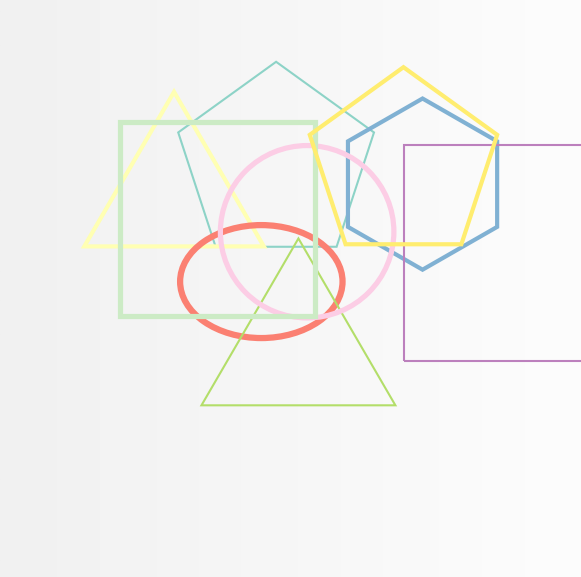[{"shape": "pentagon", "thickness": 1, "radius": 0.89, "center": [0.475, 0.715]}, {"shape": "triangle", "thickness": 2, "radius": 0.89, "center": [0.299, 0.662]}, {"shape": "oval", "thickness": 3, "radius": 0.7, "center": [0.45, 0.512]}, {"shape": "hexagon", "thickness": 2, "radius": 0.74, "center": [0.727, 0.68]}, {"shape": "triangle", "thickness": 1, "radius": 0.96, "center": [0.513, 0.394]}, {"shape": "circle", "thickness": 2.5, "radius": 0.75, "center": [0.528, 0.598]}, {"shape": "square", "thickness": 1, "radius": 0.93, "center": [0.883, 0.562]}, {"shape": "square", "thickness": 2.5, "radius": 0.84, "center": [0.374, 0.62]}, {"shape": "pentagon", "thickness": 2, "radius": 0.85, "center": [0.694, 0.713]}]